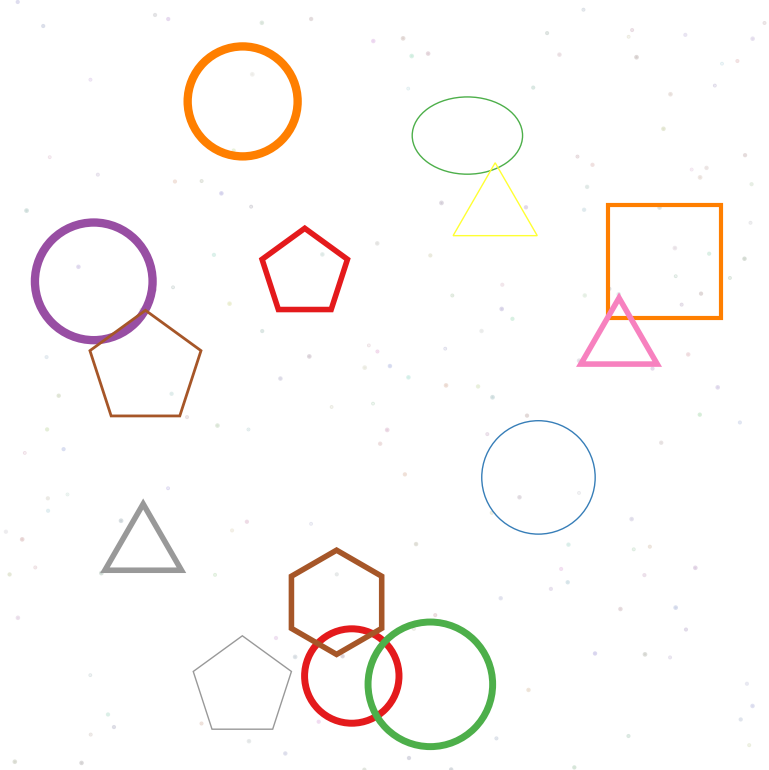[{"shape": "pentagon", "thickness": 2, "radius": 0.29, "center": [0.396, 0.645]}, {"shape": "circle", "thickness": 2.5, "radius": 0.31, "center": [0.457, 0.122]}, {"shape": "circle", "thickness": 0.5, "radius": 0.37, "center": [0.699, 0.38]}, {"shape": "circle", "thickness": 2.5, "radius": 0.4, "center": [0.559, 0.111]}, {"shape": "oval", "thickness": 0.5, "radius": 0.36, "center": [0.607, 0.824]}, {"shape": "circle", "thickness": 3, "radius": 0.38, "center": [0.122, 0.635]}, {"shape": "square", "thickness": 1.5, "radius": 0.37, "center": [0.863, 0.661]}, {"shape": "circle", "thickness": 3, "radius": 0.36, "center": [0.315, 0.868]}, {"shape": "triangle", "thickness": 0.5, "radius": 0.32, "center": [0.643, 0.726]}, {"shape": "hexagon", "thickness": 2, "radius": 0.34, "center": [0.437, 0.218]}, {"shape": "pentagon", "thickness": 1, "radius": 0.38, "center": [0.189, 0.521]}, {"shape": "triangle", "thickness": 2, "radius": 0.29, "center": [0.804, 0.556]}, {"shape": "pentagon", "thickness": 0.5, "radius": 0.34, "center": [0.315, 0.107]}, {"shape": "triangle", "thickness": 2, "radius": 0.29, "center": [0.186, 0.288]}]